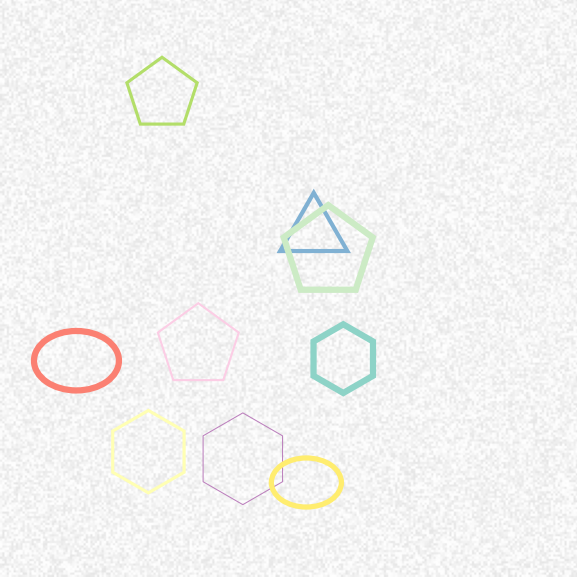[{"shape": "hexagon", "thickness": 3, "radius": 0.3, "center": [0.594, 0.378]}, {"shape": "hexagon", "thickness": 1.5, "radius": 0.36, "center": [0.257, 0.217]}, {"shape": "oval", "thickness": 3, "radius": 0.37, "center": [0.132, 0.375]}, {"shape": "triangle", "thickness": 2, "radius": 0.34, "center": [0.543, 0.598]}, {"shape": "pentagon", "thickness": 1.5, "radius": 0.32, "center": [0.281, 0.836]}, {"shape": "pentagon", "thickness": 1, "radius": 0.37, "center": [0.343, 0.4]}, {"shape": "hexagon", "thickness": 0.5, "radius": 0.4, "center": [0.42, 0.205]}, {"shape": "pentagon", "thickness": 3, "radius": 0.41, "center": [0.568, 0.563]}, {"shape": "oval", "thickness": 2.5, "radius": 0.3, "center": [0.531, 0.164]}]